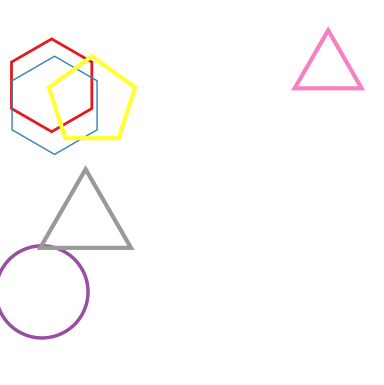[{"shape": "hexagon", "thickness": 2, "radius": 0.6, "center": [0.134, 0.778]}, {"shape": "hexagon", "thickness": 1, "radius": 0.64, "center": [0.142, 0.726]}, {"shape": "circle", "thickness": 2.5, "radius": 0.6, "center": [0.109, 0.242]}, {"shape": "pentagon", "thickness": 3, "radius": 0.59, "center": [0.239, 0.736]}, {"shape": "triangle", "thickness": 3, "radius": 0.5, "center": [0.852, 0.821]}, {"shape": "triangle", "thickness": 3, "radius": 0.68, "center": [0.222, 0.424]}]